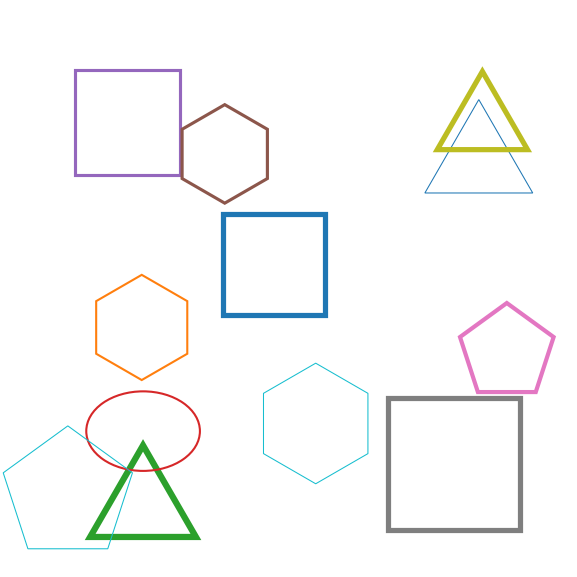[{"shape": "triangle", "thickness": 0.5, "radius": 0.54, "center": [0.829, 0.719]}, {"shape": "square", "thickness": 2.5, "radius": 0.44, "center": [0.475, 0.541]}, {"shape": "hexagon", "thickness": 1, "radius": 0.46, "center": [0.245, 0.432]}, {"shape": "triangle", "thickness": 3, "radius": 0.53, "center": [0.248, 0.122]}, {"shape": "oval", "thickness": 1, "radius": 0.49, "center": [0.248, 0.253]}, {"shape": "square", "thickness": 1.5, "radius": 0.46, "center": [0.221, 0.787]}, {"shape": "hexagon", "thickness": 1.5, "radius": 0.43, "center": [0.389, 0.733]}, {"shape": "pentagon", "thickness": 2, "radius": 0.43, "center": [0.878, 0.389]}, {"shape": "square", "thickness": 2.5, "radius": 0.57, "center": [0.786, 0.195]}, {"shape": "triangle", "thickness": 2.5, "radius": 0.45, "center": [0.835, 0.785]}, {"shape": "pentagon", "thickness": 0.5, "radius": 0.59, "center": [0.117, 0.144]}, {"shape": "hexagon", "thickness": 0.5, "radius": 0.52, "center": [0.547, 0.266]}]